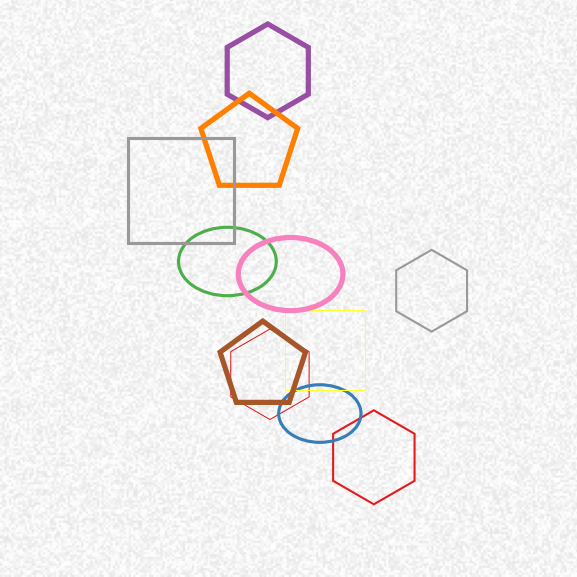[{"shape": "hexagon", "thickness": 0.5, "radius": 0.39, "center": [0.467, 0.351]}, {"shape": "hexagon", "thickness": 1, "radius": 0.41, "center": [0.647, 0.207]}, {"shape": "oval", "thickness": 1.5, "radius": 0.36, "center": [0.554, 0.283]}, {"shape": "oval", "thickness": 1.5, "radius": 0.42, "center": [0.394, 0.546]}, {"shape": "hexagon", "thickness": 2.5, "radius": 0.41, "center": [0.464, 0.877]}, {"shape": "pentagon", "thickness": 2.5, "radius": 0.44, "center": [0.432, 0.75]}, {"shape": "square", "thickness": 0.5, "radius": 0.35, "center": [0.563, 0.393]}, {"shape": "pentagon", "thickness": 2.5, "radius": 0.39, "center": [0.455, 0.365]}, {"shape": "oval", "thickness": 2.5, "radius": 0.45, "center": [0.503, 0.525]}, {"shape": "square", "thickness": 1.5, "radius": 0.46, "center": [0.313, 0.669]}, {"shape": "hexagon", "thickness": 1, "radius": 0.35, "center": [0.747, 0.496]}]